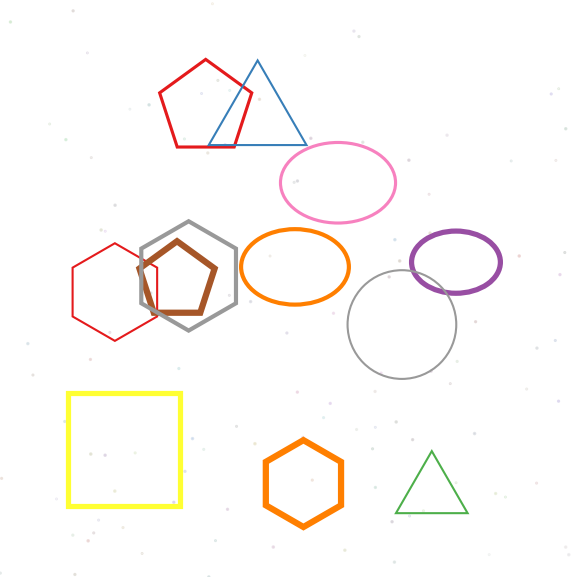[{"shape": "hexagon", "thickness": 1, "radius": 0.42, "center": [0.199, 0.493]}, {"shape": "pentagon", "thickness": 1.5, "radius": 0.42, "center": [0.356, 0.812]}, {"shape": "triangle", "thickness": 1, "radius": 0.49, "center": [0.446, 0.797]}, {"shape": "triangle", "thickness": 1, "radius": 0.36, "center": [0.748, 0.146]}, {"shape": "oval", "thickness": 2.5, "radius": 0.38, "center": [0.79, 0.545]}, {"shape": "oval", "thickness": 2, "radius": 0.47, "center": [0.511, 0.537]}, {"shape": "hexagon", "thickness": 3, "radius": 0.38, "center": [0.525, 0.162]}, {"shape": "square", "thickness": 2.5, "radius": 0.49, "center": [0.215, 0.221]}, {"shape": "pentagon", "thickness": 3, "radius": 0.34, "center": [0.307, 0.513]}, {"shape": "oval", "thickness": 1.5, "radius": 0.5, "center": [0.585, 0.683]}, {"shape": "circle", "thickness": 1, "radius": 0.47, "center": [0.696, 0.437]}, {"shape": "hexagon", "thickness": 2, "radius": 0.47, "center": [0.327, 0.521]}]